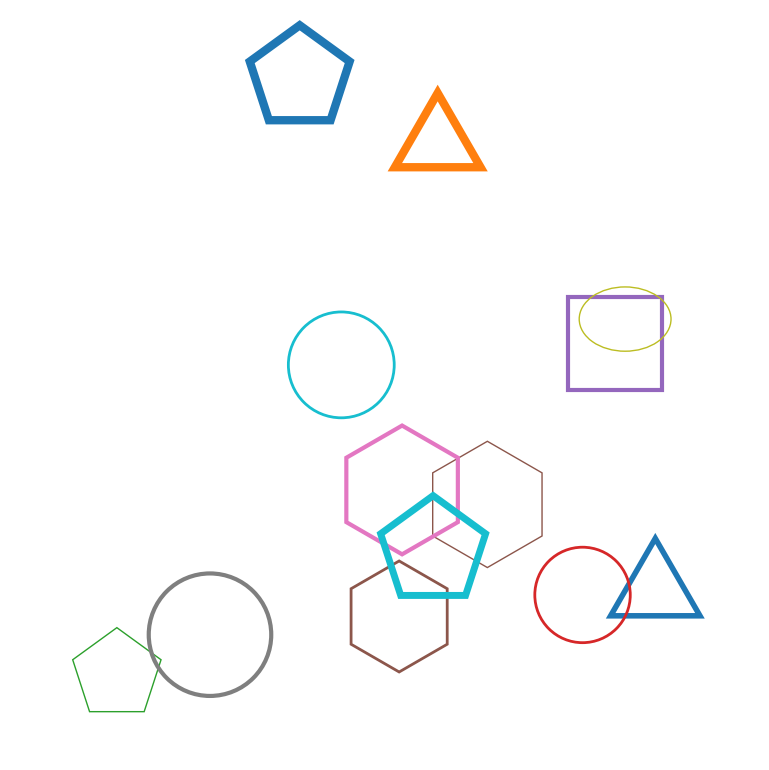[{"shape": "pentagon", "thickness": 3, "radius": 0.34, "center": [0.389, 0.899]}, {"shape": "triangle", "thickness": 2, "radius": 0.33, "center": [0.851, 0.234]}, {"shape": "triangle", "thickness": 3, "radius": 0.32, "center": [0.568, 0.815]}, {"shape": "pentagon", "thickness": 0.5, "radius": 0.3, "center": [0.152, 0.125]}, {"shape": "circle", "thickness": 1, "radius": 0.31, "center": [0.757, 0.227]}, {"shape": "square", "thickness": 1.5, "radius": 0.3, "center": [0.799, 0.554]}, {"shape": "hexagon", "thickness": 1, "radius": 0.36, "center": [0.518, 0.199]}, {"shape": "hexagon", "thickness": 0.5, "radius": 0.41, "center": [0.633, 0.345]}, {"shape": "hexagon", "thickness": 1.5, "radius": 0.42, "center": [0.522, 0.364]}, {"shape": "circle", "thickness": 1.5, "radius": 0.4, "center": [0.273, 0.176]}, {"shape": "oval", "thickness": 0.5, "radius": 0.3, "center": [0.812, 0.586]}, {"shape": "pentagon", "thickness": 2.5, "radius": 0.36, "center": [0.562, 0.285]}, {"shape": "circle", "thickness": 1, "radius": 0.34, "center": [0.443, 0.526]}]